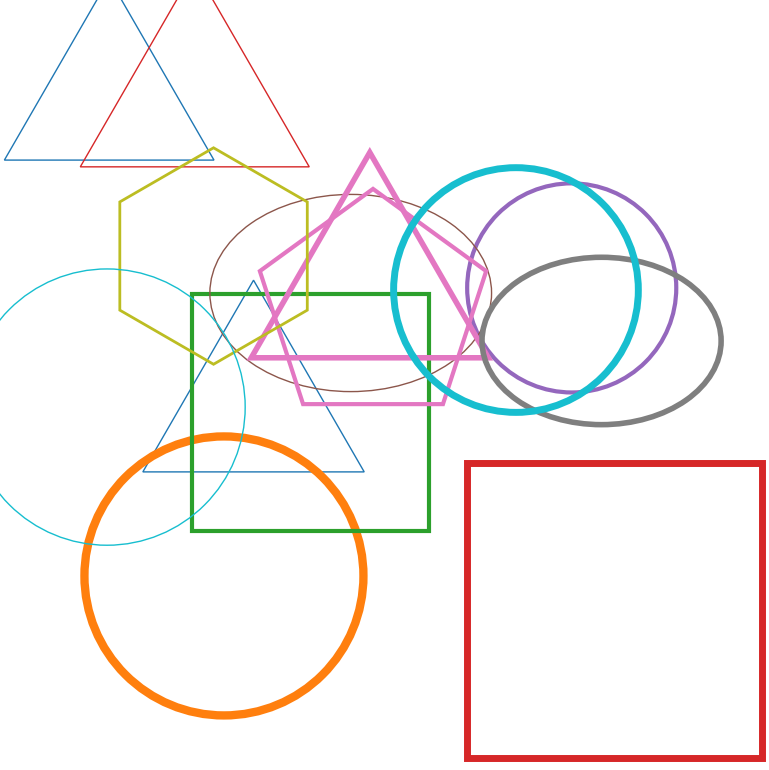[{"shape": "triangle", "thickness": 0.5, "radius": 0.79, "center": [0.142, 0.871]}, {"shape": "triangle", "thickness": 0.5, "radius": 0.83, "center": [0.329, 0.47]}, {"shape": "circle", "thickness": 3, "radius": 0.91, "center": [0.291, 0.252]}, {"shape": "square", "thickness": 1.5, "radius": 0.77, "center": [0.403, 0.464]}, {"shape": "square", "thickness": 2.5, "radius": 0.96, "center": [0.798, 0.207]}, {"shape": "triangle", "thickness": 0.5, "radius": 0.86, "center": [0.253, 0.869]}, {"shape": "circle", "thickness": 1.5, "radius": 0.68, "center": [0.742, 0.626]}, {"shape": "oval", "thickness": 0.5, "radius": 0.91, "center": [0.455, 0.619]}, {"shape": "pentagon", "thickness": 1.5, "radius": 0.77, "center": [0.484, 0.6]}, {"shape": "triangle", "thickness": 2, "radius": 0.89, "center": [0.48, 0.624]}, {"shape": "oval", "thickness": 2, "radius": 0.78, "center": [0.781, 0.557]}, {"shape": "hexagon", "thickness": 1, "radius": 0.7, "center": [0.277, 0.667]}, {"shape": "circle", "thickness": 2.5, "radius": 0.79, "center": [0.67, 0.623]}, {"shape": "circle", "thickness": 0.5, "radius": 0.9, "center": [0.139, 0.471]}]